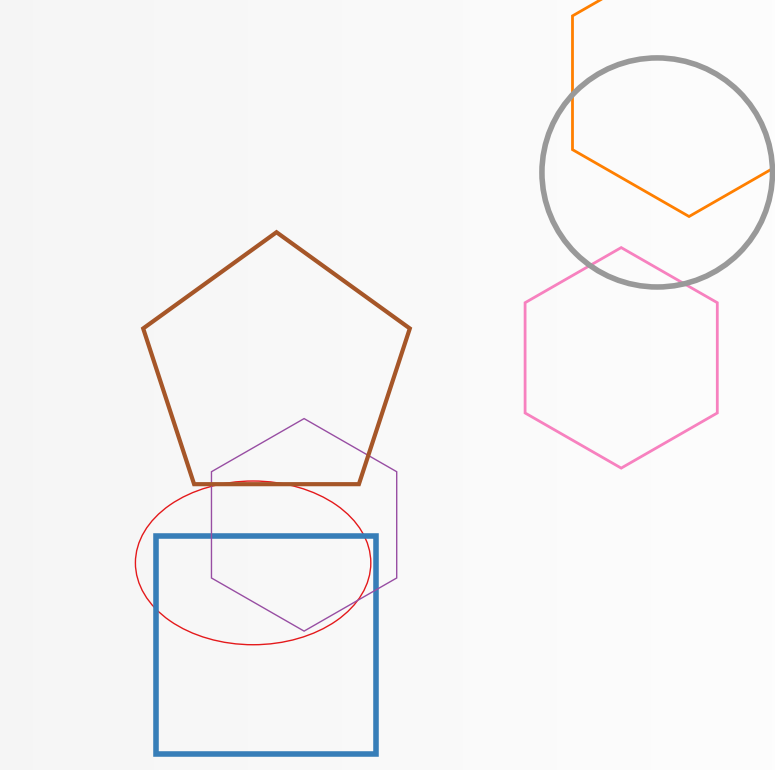[{"shape": "oval", "thickness": 0.5, "radius": 0.76, "center": [0.327, 0.269]}, {"shape": "square", "thickness": 2, "radius": 0.71, "center": [0.343, 0.162]}, {"shape": "hexagon", "thickness": 0.5, "radius": 0.69, "center": [0.392, 0.318]}, {"shape": "hexagon", "thickness": 1, "radius": 0.87, "center": [0.889, 0.893]}, {"shape": "pentagon", "thickness": 1.5, "radius": 0.9, "center": [0.357, 0.518]}, {"shape": "hexagon", "thickness": 1, "radius": 0.72, "center": [0.802, 0.535]}, {"shape": "circle", "thickness": 2, "radius": 0.74, "center": [0.848, 0.776]}]